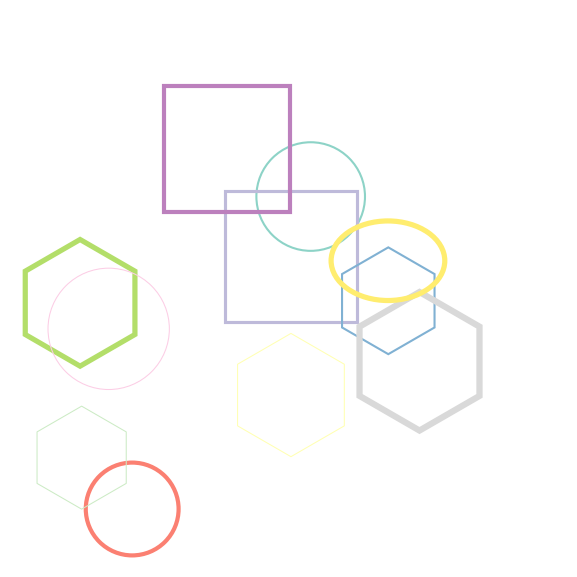[{"shape": "circle", "thickness": 1, "radius": 0.47, "center": [0.538, 0.659]}, {"shape": "hexagon", "thickness": 0.5, "radius": 0.53, "center": [0.504, 0.315]}, {"shape": "square", "thickness": 1.5, "radius": 0.57, "center": [0.504, 0.555]}, {"shape": "circle", "thickness": 2, "radius": 0.4, "center": [0.229, 0.118]}, {"shape": "hexagon", "thickness": 1, "radius": 0.46, "center": [0.672, 0.478]}, {"shape": "hexagon", "thickness": 2.5, "radius": 0.55, "center": [0.139, 0.475]}, {"shape": "circle", "thickness": 0.5, "radius": 0.53, "center": [0.188, 0.43]}, {"shape": "hexagon", "thickness": 3, "radius": 0.6, "center": [0.726, 0.374]}, {"shape": "square", "thickness": 2, "radius": 0.54, "center": [0.393, 0.741]}, {"shape": "hexagon", "thickness": 0.5, "radius": 0.45, "center": [0.141, 0.207]}, {"shape": "oval", "thickness": 2.5, "radius": 0.49, "center": [0.672, 0.548]}]